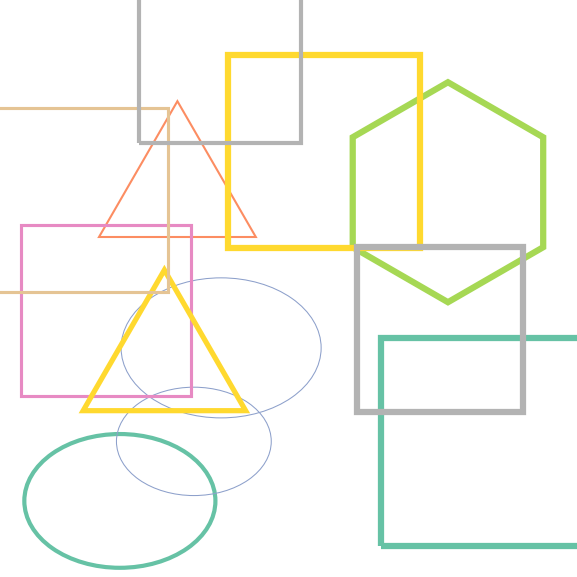[{"shape": "oval", "thickness": 2, "radius": 0.83, "center": [0.208, 0.132]}, {"shape": "square", "thickness": 3, "radius": 0.9, "center": [0.84, 0.234]}, {"shape": "triangle", "thickness": 1, "radius": 0.78, "center": [0.307, 0.667]}, {"shape": "oval", "thickness": 0.5, "radius": 0.67, "center": [0.336, 0.235]}, {"shape": "oval", "thickness": 0.5, "radius": 0.87, "center": [0.383, 0.397]}, {"shape": "square", "thickness": 1.5, "radius": 0.74, "center": [0.184, 0.461]}, {"shape": "hexagon", "thickness": 3, "radius": 0.95, "center": [0.776, 0.666]}, {"shape": "square", "thickness": 3, "radius": 0.83, "center": [0.561, 0.737]}, {"shape": "triangle", "thickness": 2.5, "radius": 0.81, "center": [0.285, 0.369]}, {"shape": "square", "thickness": 1.5, "radius": 0.8, "center": [0.132, 0.653]}, {"shape": "square", "thickness": 2, "radius": 0.7, "center": [0.381, 0.892]}, {"shape": "square", "thickness": 3, "radius": 0.72, "center": [0.762, 0.429]}]